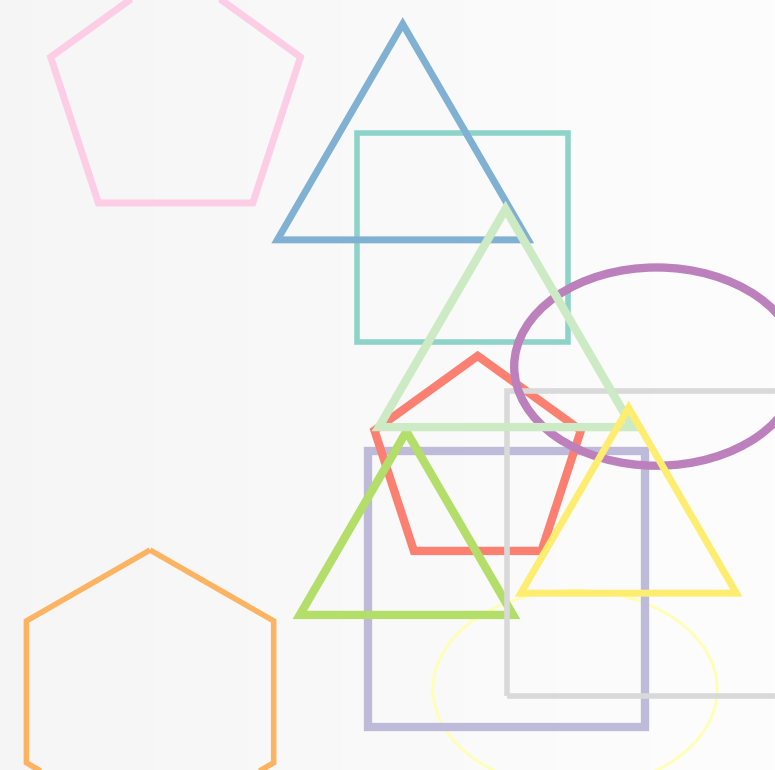[{"shape": "square", "thickness": 2, "radius": 0.68, "center": [0.597, 0.692]}, {"shape": "oval", "thickness": 1, "radius": 0.92, "center": [0.742, 0.105]}, {"shape": "square", "thickness": 3, "radius": 0.9, "center": [0.654, 0.235]}, {"shape": "pentagon", "thickness": 3, "radius": 0.7, "center": [0.616, 0.398]}, {"shape": "triangle", "thickness": 2.5, "radius": 0.93, "center": [0.52, 0.782]}, {"shape": "hexagon", "thickness": 2, "radius": 0.92, "center": [0.194, 0.101]}, {"shape": "triangle", "thickness": 3, "radius": 0.79, "center": [0.524, 0.281]}, {"shape": "pentagon", "thickness": 2.5, "radius": 0.85, "center": [0.227, 0.874]}, {"shape": "square", "thickness": 2, "radius": 0.99, "center": [0.851, 0.294]}, {"shape": "oval", "thickness": 3, "radius": 0.92, "center": [0.847, 0.524]}, {"shape": "triangle", "thickness": 3, "radius": 0.94, "center": [0.652, 0.54]}, {"shape": "triangle", "thickness": 2.5, "radius": 0.8, "center": [0.811, 0.31]}]